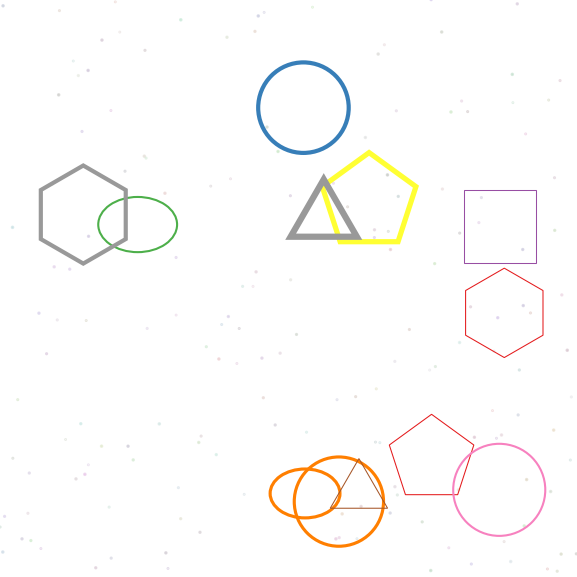[{"shape": "hexagon", "thickness": 0.5, "radius": 0.39, "center": [0.873, 0.457]}, {"shape": "pentagon", "thickness": 0.5, "radius": 0.38, "center": [0.747, 0.205]}, {"shape": "circle", "thickness": 2, "radius": 0.39, "center": [0.525, 0.813]}, {"shape": "oval", "thickness": 1, "radius": 0.34, "center": [0.238, 0.61]}, {"shape": "square", "thickness": 0.5, "radius": 0.31, "center": [0.867, 0.607]}, {"shape": "circle", "thickness": 1.5, "radius": 0.39, "center": [0.587, 0.131]}, {"shape": "oval", "thickness": 1.5, "radius": 0.3, "center": [0.528, 0.145]}, {"shape": "pentagon", "thickness": 2.5, "radius": 0.43, "center": [0.639, 0.65]}, {"shape": "triangle", "thickness": 0.5, "radius": 0.29, "center": [0.621, 0.148]}, {"shape": "circle", "thickness": 1, "radius": 0.4, "center": [0.864, 0.151]}, {"shape": "triangle", "thickness": 3, "radius": 0.33, "center": [0.561, 0.622]}, {"shape": "hexagon", "thickness": 2, "radius": 0.42, "center": [0.144, 0.628]}]